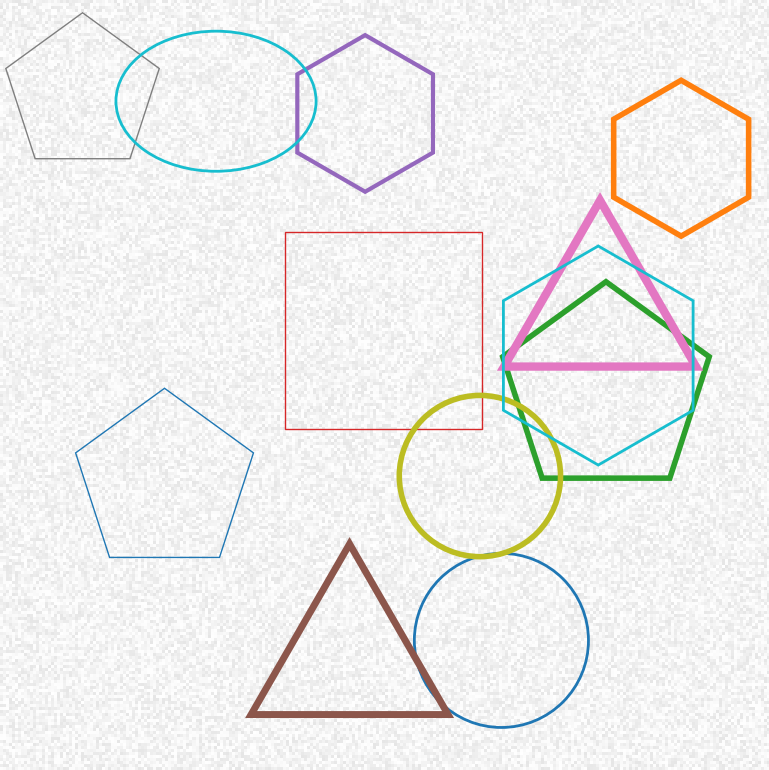[{"shape": "circle", "thickness": 1, "radius": 0.57, "center": [0.651, 0.168]}, {"shape": "pentagon", "thickness": 0.5, "radius": 0.61, "center": [0.214, 0.374]}, {"shape": "hexagon", "thickness": 2, "radius": 0.51, "center": [0.885, 0.795]}, {"shape": "pentagon", "thickness": 2, "radius": 0.71, "center": [0.787, 0.493]}, {"shape": "square", "thickness": 0.5, "radius": 0.64, "center": [0.498, 0.57]}, {"shape": "hexagon", "thickness": 1.5, "radius": 0.51, "center": [0.474, 0.853]}, {"shape": "triangle", "thickness": 2.5, "radius": 0.74, "center": [0.454, 0.146]}, {"shape": "triangle", "thickness": 3, "radius": 0.72, "center": [0.779, 0.596]}, {"shape": "pentagon", "thickness": 0.5, "radius": 0.52, "center": [0.107, 0.879]}, {"shape": "circle", "thickness": 2, "radius": 0.52, "center": [0.623, 0.382]}, {"shape": "oval", "thickness": 1, "radius": 0.65, "center": [0.281, 0.869]}, {"shape": "hexagon", "thickness": 1, "radius": 0.71, "center": [0.777, 0.538]}]